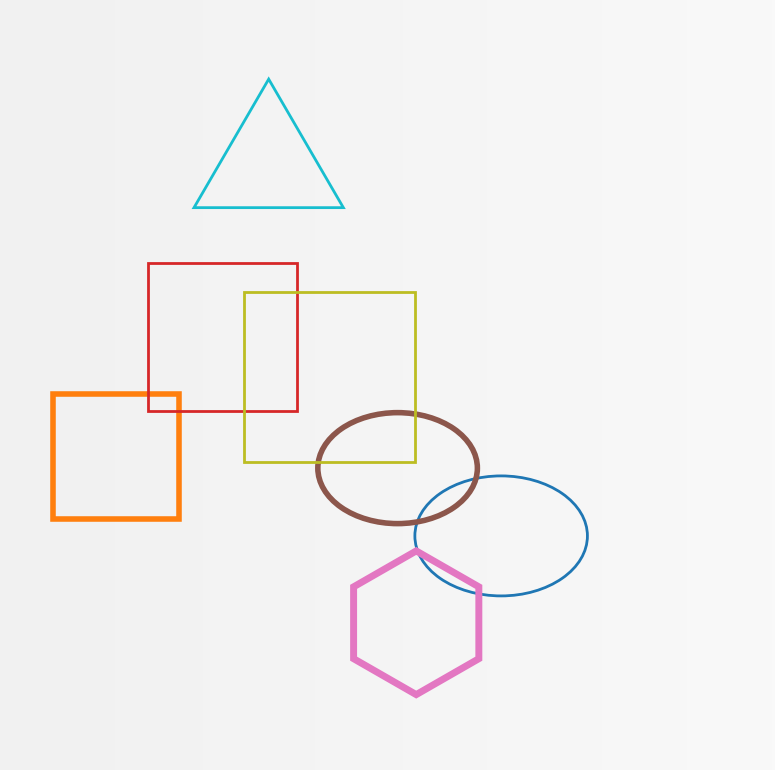[{"shape": "oval", "thickness": 1, "radius": 0.56, "center": [0.647, 0.304]}, {"shape": "square", "thickness": 2, "radius": 0.41, "center": [0.15, 0.407]}, {"shape": "square", "thickness": 1, "radius": 0.48, "center": [0.287, 0.562]}, {"shape": "oval", "thickness": 2, "radius": 0.51, "center": [0.513, 0.392]}, {"shape": "hexagon", "thickness": 2.5, "radius": 0.47, "center": [0.537, 0.191]}, {"shape": "square", "thickness": 1, "radius": 0.55, "center": [0.425, 0.511]}, {"shape": "triangle", "thickness": 1, "radius": 0.56, "center": [0.347, 0.786]}]